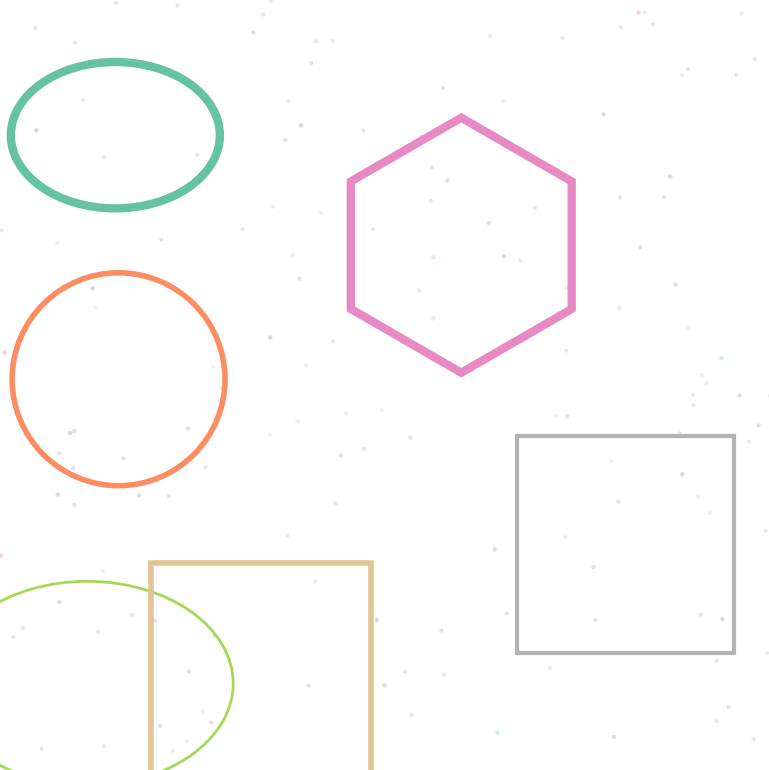[{"shape": "oval", "thickness": 3, "radius": 0.68, "center": [0.15, 0.824]}, {"shape": "circle", "thickness": 2, "radius": 0.69, "center": [0.154, 0.507]}, {"shape": "hexagon", "thickness": 3, "radius": 0.83, "center": [0.599, 0.682]}, {"shape": "oval", "thickness": 1, "radius": 0.95, "center": [0.113, 0.112]}, {"shape": "square", "thickness": 2, "radius": 0.71, "center": [0.338, 0.126]}, {"shape": "square", "thickness": 1.5, "radius": 0.7, "center": [0.812, 0.292]}]